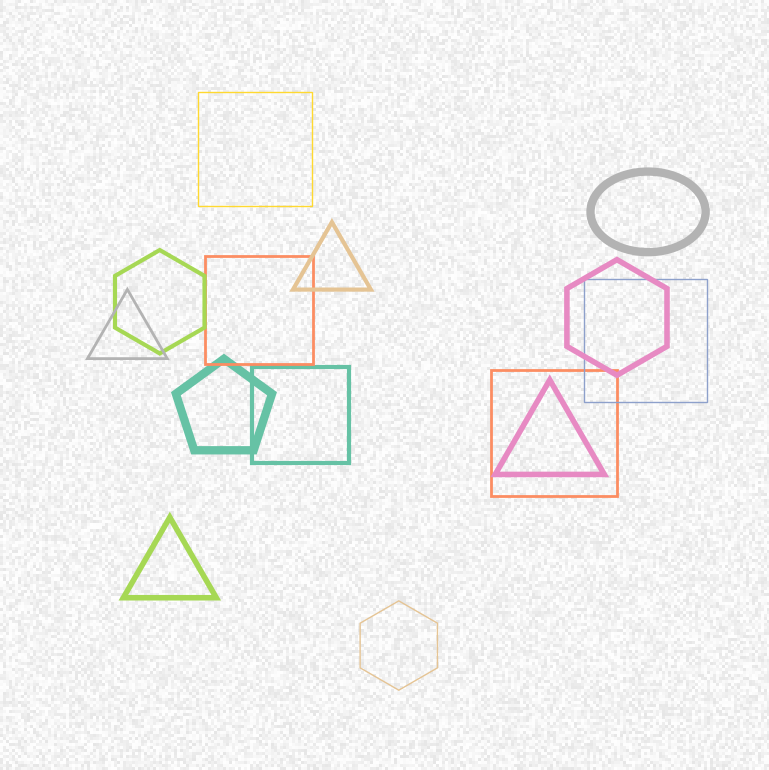[{"shape": "pentagon", "thickness": 3, "radius": 0.33, "center": [0.291, 0.468]}, {"shape": "square", "thickness": 1.5, "radius": 0.31, "center": [0.391, 0.461]}, {"shape": "square", "thickness": 1, "radius": 0.35, "center": [0.336, 0.598]}, {"shape": "square", "thickness": 1, "radius": 0.41, "center": [0.72, 0.438]}, {"shape": "square", "thickness": 0.5, "radius": 0.4, "center": [0.838, 0.558]}, {"shape": "triangle", "thickness": 2, "radius": 0.41, "center": [0.714, 0.425]}, {"shape": "hexagon", "thickness": 2, "radius": 0.38, "center": [0.801, 0.588]}, {"shape": "hexagon", "thickness": 1.5, "radius": 0.34, "center": [0.207, 0.608]}, {"shape": "triangle", "thickness": 2, "radius": 0.35, "center": [0.221, 0.259]}, {"shape": "square", "thickness": 0.5, "radius": 0.37, "center": [0.331, 0.806]}, {"shape": "triangle", "thickness": 1.5, "radius": 0.29, "center": [0.431, 0.653]}, {"shape": "hexagon", "thickness": 0.5, "radius": 0.29, "center": [0.518, 0.162]}, {"shape": "triangle", "thickness": 1, "radius": 0.3, "center": [0.165, 0.564]}, {"shape": "oval", "thickness": 3, "radius": 0.37, "center": [0.842, 0.725]}]